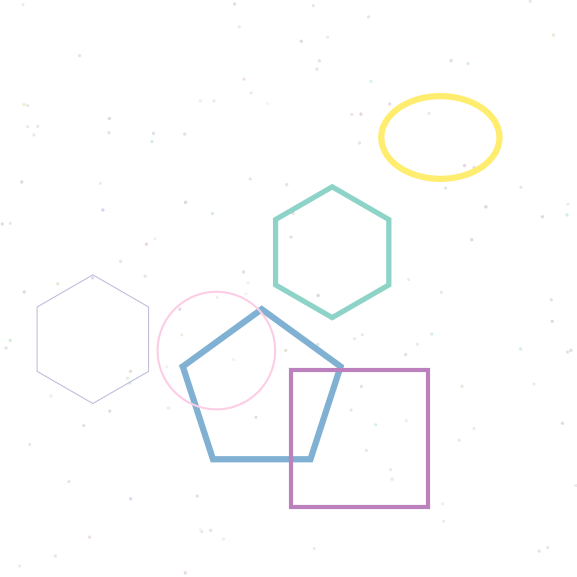[{"shape": "hexagon", "thickness": 2.5, "radius": 0.57, "center": [0.575, 0.562]}, {"shape": "hexagon", "thickness": 0.5, "radius": 0.56, "center": [0.161, 0.412]}, {"shape": "pentagon", "thickness": 3, "radius": 0.72, "center": [0.453, 0.32]}, {"shape": "circle", "thickness": 1, "radius": 0.51, "center": [0.375, 0.392]}, {"shape": "square", "thickness": 2, "radius": 0.59, "center": [0.623, 0.24]}, {"shape": "oval", "thickness": 3, "radius": 0.51, "center": [0.763, 0.761]}]